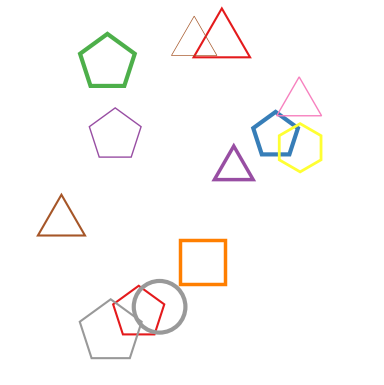[{"shape": "pentagon", "thickness": 1.5, "radius": 0.35, "center": [0.36, 0.188]}, {"shape": "triangle", "thickness": 1.5, "radius": 0.42, "center": [0.576, 0.893]}, {"shape": "pentagon", "thickness": 3, "radius": 0.31, "center": [0.716, 0.648]}, {"shape": "pentagon", "thickness": 3, "radius": 0.37, "center": [0.279, 0.837]}, {"shape": "triangle", "thickness": 2.5, "radius": 0.29, "center": [0.607, 0.562]}, {"shape": "pentagon", "thickness": 1, "radius": 0.35, "center": [0.299, 0.649]}, {"shape": "square", "thickness": 2.5, "radius": 0.29, "center": [0.526, 0.319]}, {"shape": "hexagon", "thickness": 2, "radius": 0.31, "center": [0.78, 0.616]}, {"shape": "triangle", "thickness": 1.5, "radius": 0.35, "center": [0.16, 0.424]}, {"shape": "triangle", "thickness": 0.5, "radius": 0.34, "center": [0.504, 0.89]}, {"shape": "triangle", "thickness": 1, "radius": 0.34, "center": [0.777, 0.733]}, {"shape": "pentagon", "thickness": 1.5, "radius": 0.42, "center": [0.288, 0.138]}, {"shape": "circle", "thickness": 3, "radius": 0.34, "center": [0.415, 0.203]}]